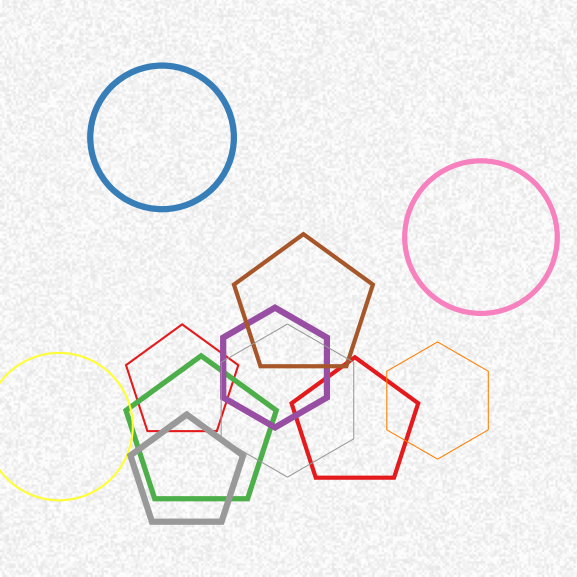[{"shape": "pentagon", "thickness": 1, "radius": 0.51, "center": [0.315, 0.335]}, {"shape": "pentagon", "thickness": 2, "radius": 0.58, "center": [0.615, 0.265]}, {"shape": "circle", "thickness": 3, "radius": 0.62, "center": [0.281, 0.761]}, {"shape": "pentagon", "thickness": 2.5, "radius": 0.68, "center": [0.348, 0.246]}, {"shape": "hexagon", "thickness": 3, "radius": 0.52, "center": [0.476, 0.363]}, {"shape": "hexagon", "thickness": 0.5, "radius": 0.51, "center": [0.758, 0.306]}, {"shape": "circle", "thickness": 1, "radius": 0.64, "center": [0.102, 0.26]}, {"shape": "pentagon", "thickness": 2, "radius": 0.63, "center": [0.525, 0.467]}, {"shape": "circle", "thickness": 2.5, "radius": 0.66, "center": [0.833, 0.589]}, {"shape": "pentagon", "thickness": 3, "radius": 0.51, "center": [0.323, 0.179]}, {"shape": "hexagon", "thickness": 0.5, "radius": 0.66, "center": [0.498, 0.305]}]